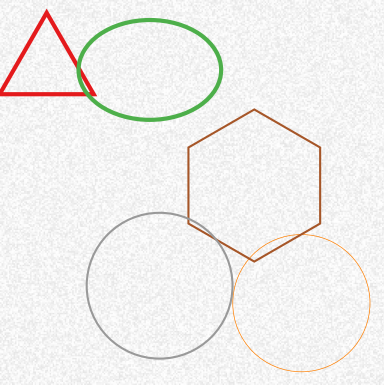[{"shape": "triangle", "thickness": 3, "radius": 0.71, "center": [0.121, 0.826]}, {"shape": "oval", "thickness": 3, "radius": 0.93, "center": [0.389, 0.818]}, {"shape": "circle", "thickness": 0.5, "radius": 0.89, "center": [0.783, 0.213]}, {"shape": "hexagon", "thickness": 1.5, "radius": 0.99, "center": [0.661, 0.518]}, {"shape": "circle", "thickness": 1.5, "radius": 0.95, "center": [0.415, 0.258]}]